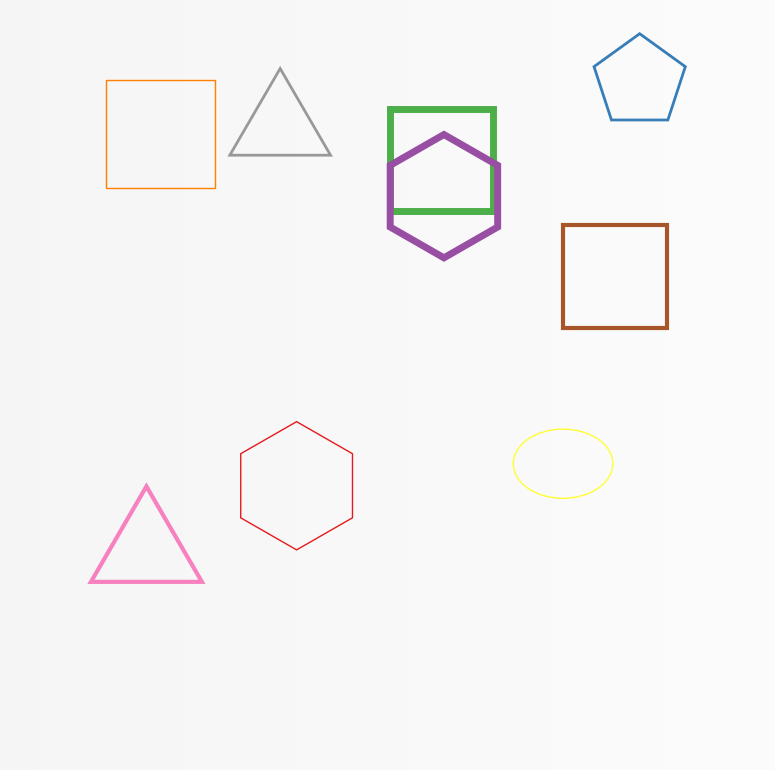[{"shape": "hexagon", "thickness": 0.5, "radius": 0.42, "center": [0.383, 0.369]}, {"shape": "pentagon", "thickness": 1, "radius": 0.31, "center": [0.825, 0.894]}, {"shape": "square", "thickness": 2.5, "radius": 0.33, "center": [0.57, 0.792]}, {"shape": "hexagon", "thickness": 2.5, "radius": 0.4, "center": [0.573, 0.745]}, {"shape": "square", "thickness": 0.5, "radius": 0.35, "center": [0.207, 0.826]}, {"shape": "oval", "thickness": 0.5, "radius": 0.32, "center": [0.726, 0.398]}, {"shape": "square", "thickness": 1.5, "radius": 0.33, "center": [0.794, 0.641]}, {"shape": "triangle", "thickness": 1.5, "radius": 0.41, "center": [0.189, 0.286]}, {"shape": "triangle", "thickness": 1, "radius": 0.38, "center": [0.362, 0.836]}]